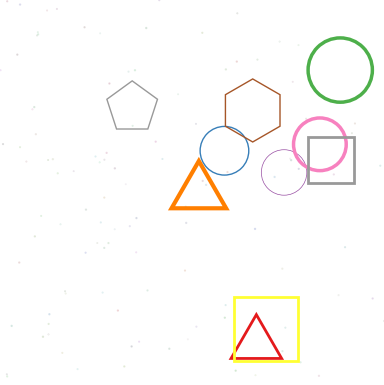[{"shape": "triangle", "thickness": 2, "radius": 0.38, "center": [0.666, 0.107]}, {"shape": "circle", "thickness": 1, "radius": 0.32, "center": [0.583, 0.608]}, {"shape": "circle", "thickness": 2.5, "radius": 0.42, "center": [0.884, 0.818]}, {"shape": "circle", "thickness": 0.5, "radius": 0.3, "center": [0.738, 0.552]}, {"shape": "triangle", "thickness": 3, "radius": 0.41, "center": [0.516, 0.5]}, {"shape": "square", "thickness": 2, "radius": 0.42, "center": [0.692, 0.145]}, {"shape": "hexagon", "thickness": 1, "radius": 0.41, "center": [0.656, 0.713]}, {"shape": "circle", "thickness": 2.5, "radius": 0.34, "center": [0.831, 0.625]}, {"shape": "square", "thickness": 2, "radius": 0.3, "center": [0.86, 0.585]}, {"shape": "pentagon", "thickness": 1, "radius": 0.35, "center": [0.343, 0.721]}]